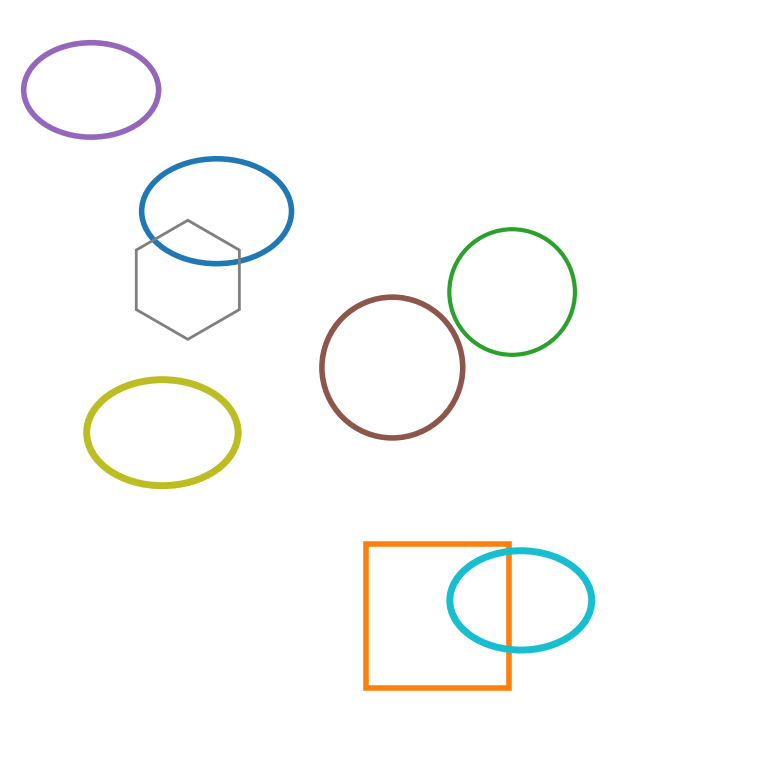[{"shape": "oval", "thickness": 2, "radius": 0.49, "center": [0.281, 0.726]}, {"shape": "square", "thickness": 2, "radius": 0.47, "center": [0.568, 0.2]}, {"shape": "circle", "thickness": 1.5, "radius": 0.41, "center": [0.665, 0.621]}, {"shape": "oval", "thickness": 2, "radius": 0.44, "center": [0.118, 0.883]}, {"shape": "circle", "thickness": 2, "radius": 0.46, "center": [0.51, 0.523]}, {"shape": "hexagon", "thickness": 1, "radius": 0.39, "center": [0.244, 0.637]}, {"shape": "oval", "thickness": 2.5, "radius": 0.49, "center": [0.211, 0.438]}, {"shape": "oval", "thickness": 2.5, "radius": 0.46, "center": [0.676, 0.22]}]